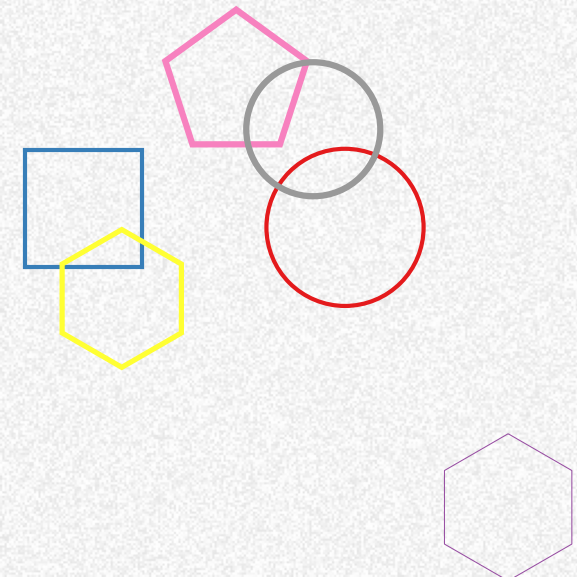[{"shape": "circle", "thickness": 2, "radius": 0.68, "center": [0.597, 0.605]}, {"shape": "square", "thickness": 2, "radius": 0.51, "center": [0.144, 0.638]}, {"shape": "hexagon", "thickness": 0.5, "radius": 0.64, "center": [0.88, 0.121]}, {"shape": "hexagon", "thickness": 2.5, "radius": 0.6, "center": [0.211, 0.482]}, {"shape": "pentagon", "thickness": 3, "radius": 0.64, "center": [0.409, 0.853]}, {"shape": "circle", "thickness": 3, "radius": 0.58, "center": [0.542, 0.775]}]